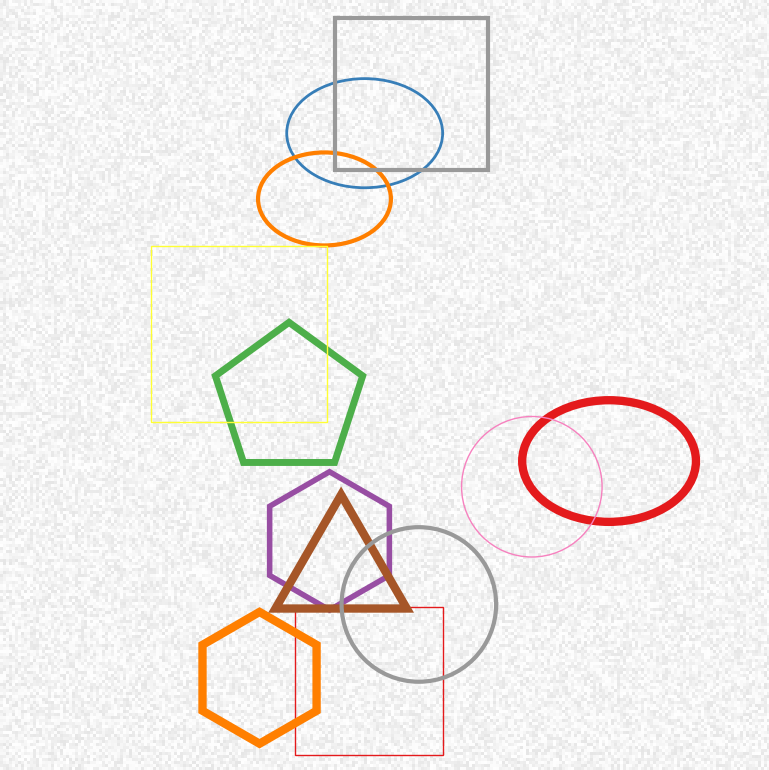[{"shape": "square", "thickness": 0.5, "radius": 0.48, "center": [0.48, 0.116]}, {"shape": "oval", "thickness": 3, "radius": 0.56, "center": [0.791, 0.401]}, {"shape": "oval", "thickness": 1, "radius": 0.51, "center": [0.474, 0.827]}, {"shape": "pentagon", "thickness": 2.5, "radius": 0.5, "center": [0.375, 0.481]}, {"shape": "hexagon", "thickness": 2, "radius": 0.45, "center": [0.428, 0.298]}, {"shape": "hexagon", "thickness": 3, "radius": 0.43, "center": [0.337, 0.12]}, {"shape": "oval", "thickness": 1.5, "radius": 0.43, "center": [0.421, 0.742]}, {"shape": "square", "thickness": 0.5, "radius": 0.57, "center": [0.31, 0.566]}, {"shape": "triangle", "thickness": 3, "radius": 0.49, "center": [0.443, 0.259]}, {"shape": "circle", "thickness": 0.5, "radius": 0.46, "center": [0.691, 0.368]}, {"shape": "square", "thickness": 1.5, "radius": 0.5, "center": [0.535, 0.878]}, {"shape": "circle", "thickness": 1.5, "radius": 0.5, "center": [0.544, 0.215]}]